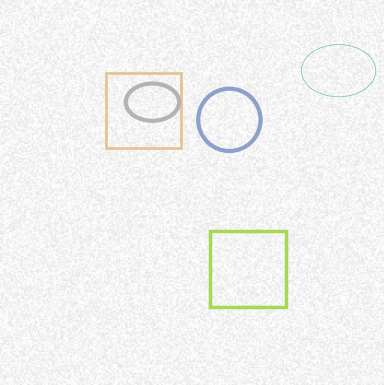[{"shape": "oval", "thickness": 0.5, "radius": 0.48, "center": [0.879, 0.816]}, {"shape": "circle", "thickness": 3, "radius": 0.41, "center": [0.596, 0.689]}, {"shape": "square", "thickness": 2.5, "radius": 0.49, "center": [0.643, 0.302]}, {"shape": "square", "thickness": 2, "radius": 0.49, "center": [0.373, 0.713]}, {"shape": "oval", "thickness": 3, "radius": 0.35, "center": [0.396, 0.735]}]